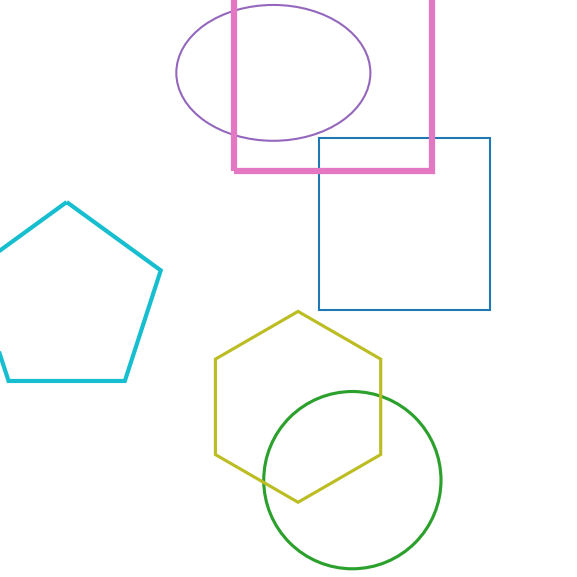[{"shape": "square", "thickness": 1, "radius": 0.74, "center": [0.7, 0.611]}, {"shape": "circle", "thickness": 1.5, "radius": 0.77, "center": [0.61, 0.168]}, {"shape": "oval", "thickness": 1, "radius": 0.84, "center": [0.473, 0.873]}, {"shape": "square", "thickness": 3, "radius": 0.86, "center": [0.576, 0.874]}, {"shape": "hexagon", "thickness": 1.5, "radius": 0.83, "center": [0.516, 0.295]}, {"shape": "pentagon", "thickness": 2, "radius": 0.86, "center": [0.115, 0.478]}]